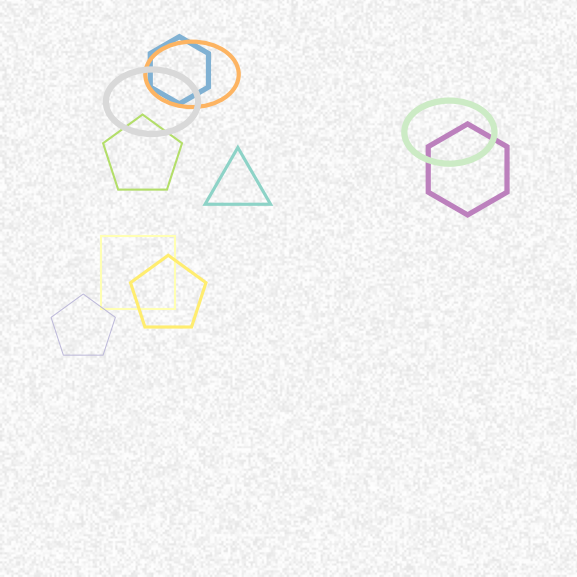[{"shape": "triangle", "thickness": 1.5, "radius": 0.33, "center": [0.412, 0.678]}, {"shape": "square", "thickness": 1, "radius": 0.32, "center": [0.239, 0.527]}, {"shape": "pentagon", "thickness": 0.5, "radius": 0.29, "center": [0.144, 0.431]}, {"shape": "hexagon", "thickness": 2.5, "radius": 0.29, "center": [0.311, 0.877]}, {"shape": "oval", "thickness": 2, "radius": 0.4, "center": [0.333, 0.87]}, {"shape": "pentagon", "thickness": 1, "radius": 0.36, "center": [0.247, 0.729]}, {"shape": "oval", "thickness": 3, "radius": 0.4, "center": [0.263, 0.823]}, {"shape": "hexagon", "thickness": 2.5, "radius": 0.39, "center": [0.81, 0.706]}, {"shape": "oval", "thickness": 3, "radius": 0.39, "center": [0.778, 0.77]}, {"shape": "pentagon", "thickness": 1.5, "radius": 0.34, "center": [0.291, 0.488]}]